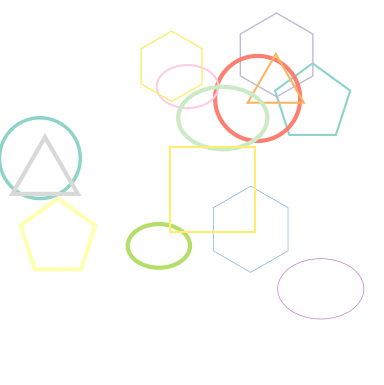[{"shape": "circle", "thickness": 2.5, "radius": 0.52, "center": [0.104, 0.589]}, {"shape": "pentagon", "thickness": 1.5, "radius": 0.51, "center": [0.812, 0.733]}, {"shape": "pentagon", "thickness": 3, "radius": 0.51, "center": [0.15, 0.383]}, {"shape": "hexagon", "thickness": 1, "radius": 0.54, "center": [0.718, 0.857]}, {"shape": "circle", "thickness": 3, "radius": 0.55, "center": [0.669, 0.744]}, {"shape": "hexagon", "thickness": 0.5, "radius": 0.56, "center": [0.651, 0.404]}, {"shape": "triangle", "thickness": 1.5, "radius": 0.42, "center": [0.716, 0.775]}, {"shape": "oval", "thickness": 3, "radius": 0.4, "center": [0.413, 0.361]}, {"shape": "oval", "thickness": 1.5, "radius": 0.4, "center": [0.487, 0.775]}, {"shape": "triangle", "thickness": 3, "radius": 0.49, "center": [0.117, 0.545]}, {"shape": "oval", "thickness": 0.5, "radius": 0.56, "center": [0.833, 0.25]}, {"shape": "oval", "thickness": 3, "radius": 0.58, "center": [0.579, 0.693]}, {"shape": "hexagon", "thickness": 1, "radius": 0.46, "center": [0.446, 0.828]}, {"shape": "square", "thickness": 1.5, "radius": 0.55, "center": [0.552, 0.507]}]